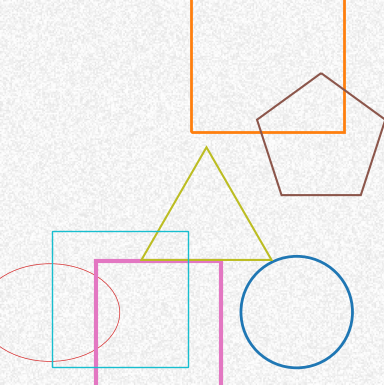[{"shape": "circle", "thickness": 2, "radius": 0.72, "center": [0.771, 0.189]}, {"shape": "square", "thickness": 2, "radius": 0.99, "center": [0.695, 0.856]}, {"shape": "oval", "thickness": 0.5, "radius": 0.91, "center": [0.13, 0.188]}, {"shape": "pentagon", "thickness": 1.5, "radius": 0.88, "center": [0.834, 0.635]}, {"shape": "square", "thickness": 3, "radius": 0.82, "center": [0.411, 0.158]}, {"shape": "triangle", "thickness": 1.5, "radius": 0.98, "center": [0.536, 0.422]}, {"shape": "square", "thickness": 1, "radius": 0.89, "center": [0.312, 0.223]}]